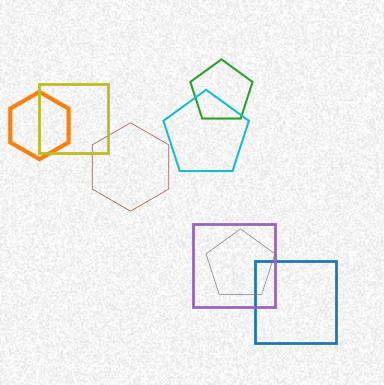[{"shape": "square", "thickness": 2, "radius": 0.53, "center": [0.767, 0.216]}, {"shape": "hexagon", "thickness": 3, "radius": 0.44, "center": [0.102, 0.674]}, {"shape": "pentagon", "thickness": 1.5, "radius": 0.43, "center": [0.575, 0.761]}, {"shape": "square", "thickness": 2, "radius": 0.54, "center": [0.608, 0.31]}, {"shape": "hexagon", "thickness": 0.5, "radius": 0.57, "center": [0.339, 0.566]}, {"shape": "pentagon", "thickness": 0.5, "radius": 0.47, "center": [0.625, 0.312]}, {"shape": "square", "thickness": 2, "radius": 0.45, "center": [0.19, 0.692]}, {"shape": "pentagon", "thickness": 1.5, "radius": 0.58, "center": [0.535, 0.65]}]